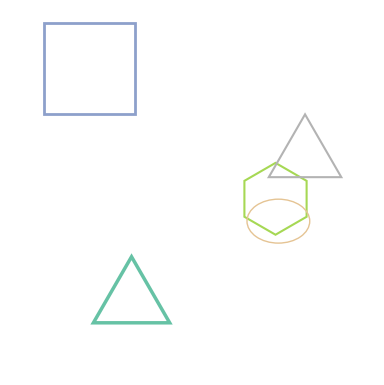[{"shape": "triangle", "thickness": 2.5, "radius": 0.57, "center": [0.342, 0.219]}, {"shape": "square", "thickness": 2, "radius": 0.59, "center": [0.232, 0.821]}, {"shape": "hexagon", "thickness": 1.5, "radius": 0.47, "center": [0.716, 0.484]}, {"shape": "oval", "thickness": 1, "radius": 0.41, "center": [0.723, 0.426]}, {"shape": "triangle", "thickness": 1.5, "radius": 0.54, "center": [0.792, 0.594]}]